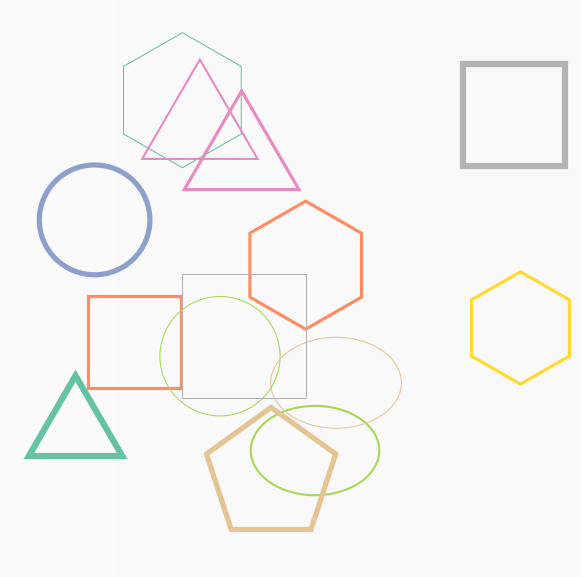[{"shape": "hexagon", "thickness": 0.5, "radius": 0.58, "center": [0.314, 0.826]}, {"shape": "triangle", "thickness": 3, "radius": 0.46, "center": [0.13, 0.256]}, {"shape": "square", "thickness": 1.5, "radius": 0.4, "center": [0.231, 0.407]}, {"shape": "hexagon", "thickness": 1.5, "radius": 0.55, "center": [0.526, 0.54]}, {"shape": "circle", "thickness": 2.5, "radius": 0.48, "center": [0.163, 0.618]}, {"shape": "triangle", "thickness": 1, "radius": 0.57, "center": [0.344, 0.781]}, {"shape": "triangle", "thickness": 1.5, "radius": 0.57, "center": [0.416, 0.728]}, {"shape": "circle", "thickness": 0.5, "radius": 0.52, "center": [0.379, 0.382]}, {"shape": "oval", "thickness": 1, "radius": 0.55, "center": [0.542, 0.219]}, {"shape": "hexagon", "thickness": 1.5, "radius": 0.49, "center": [0.895, 0.431]}, {"shape": "pentagon", "thickness": 2.5, "radius": 0.58, "center": [0.466, 0.177]}, {"shape": "oval", "thickness": 0.5, "radius": 0.56, "center": [0.578, 0.336]}, {"shape": "square", "thickness": 3, "radius": 0.44, "center": [0.884, 0.8]}, {"shape": "square", "thickness": 0.5, "radius": 0.53, "center": [0.42, 0.418]}]